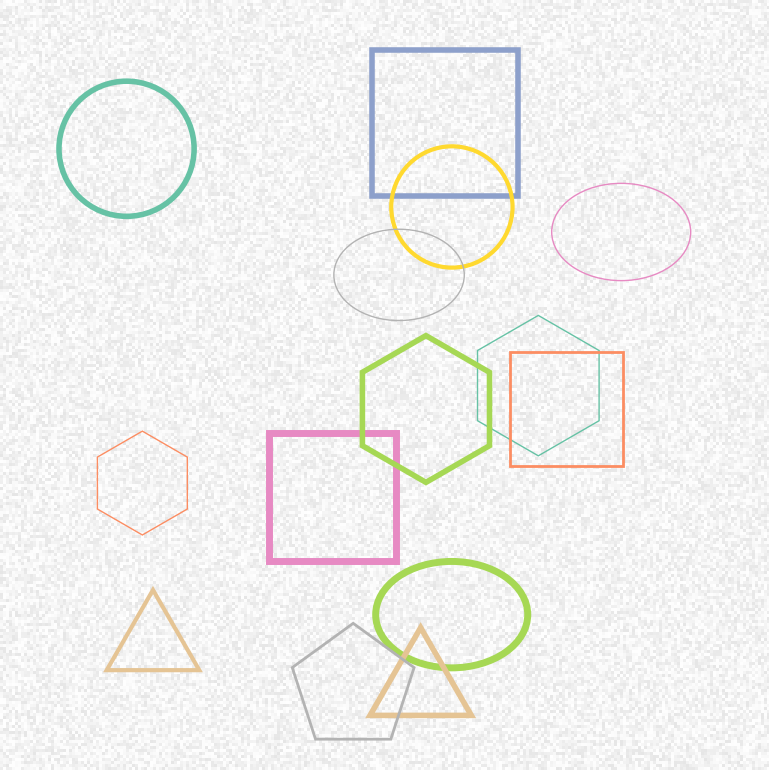[{"shape": "circle", "thickness": 2, "radius": 0.44, "center": [0.164, 0.807]}, {"shape": "hexagon", "thickness": 0.5, "radius": 0.46, "center": [0.699, 0.499]}, {"shape": "square", "thickness": 1, "radius": 0.37, "center": [0.735, 0.469]}, {"shape": "hexagon", "thickness": 0.5, "radius": 0.34, "center": [0.185, 0.373]}, {"shape": "square", "thickness": 2, "radius": 0.47, "center": [0.578, 0.84]}, {"shape": "square", "thickness": 2.5, "radius": 0.41, "center": [0.432, 0.355]}, {"shape": "oval", "thickness": 0.5, "radius": 0.45, "center": [0.807, 0.699]}, {"shape": "hexagon", "thickness": 2, "radius": 0.48, "center": [0.553, 0.469]}, {"shape": "oval", "thickness": 2.5, "radius": 0.49, "center": [0.587, 0.202]}, {"shape": "circle", "thickness": 1.5, "radius": 0.39, "center": [0.587, 0.731]}, {"shape": "triangle", "thickness": 1.5, "radius": 0.35, "center": [0.199, 0.164]}, {"shape": "triangle", "thickness": 2, "radius": 0.38, "center": [0.546, 0.109]}, {"shape": "oval", "thickness": 0.5, "radius": 0.42, "center": [0.518, 0.643]}, {"shape": "pentagon", "thickness": 1, "radius": 0.42, "center": [0.459, 0.107]}]